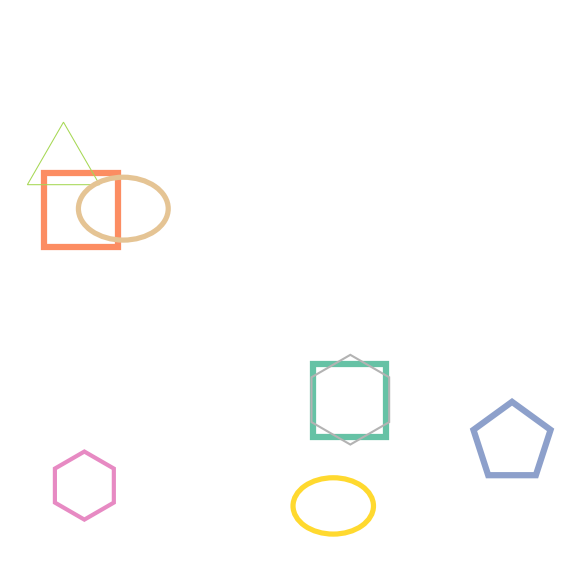[{"shape": "square", "thickness": 3, "radius": 0.32, "center": [0.605, 0.306]}, {"shape": "square", "thickness": 3, "radius": 0.32, "center": [0.14, 0.636]}, {"shape": "pentagon", "thickness": 3, "radius": 0.35, "center": [0.887, 0.233]}, {"shape": "hexagon", "thickness": 2, "radius": 0.29, "center": [0.146, 0.158]}, {"shape": "triangle", "thickness": 0.5, "radius": 0.36, "center": [0.11, 0.715]}, {"shape": "oval", "thickness": 2.5, "radius": 0.35, "center": [0.577, 0.123]}, {"shape": "oval", "thickness": 2.5, "radius": 0.39, "center": [0.214, 0.638]}, {"shape": "hexagon", "thickness": 1, "radius": 0.39, "center": [0.607, 0.307]}]